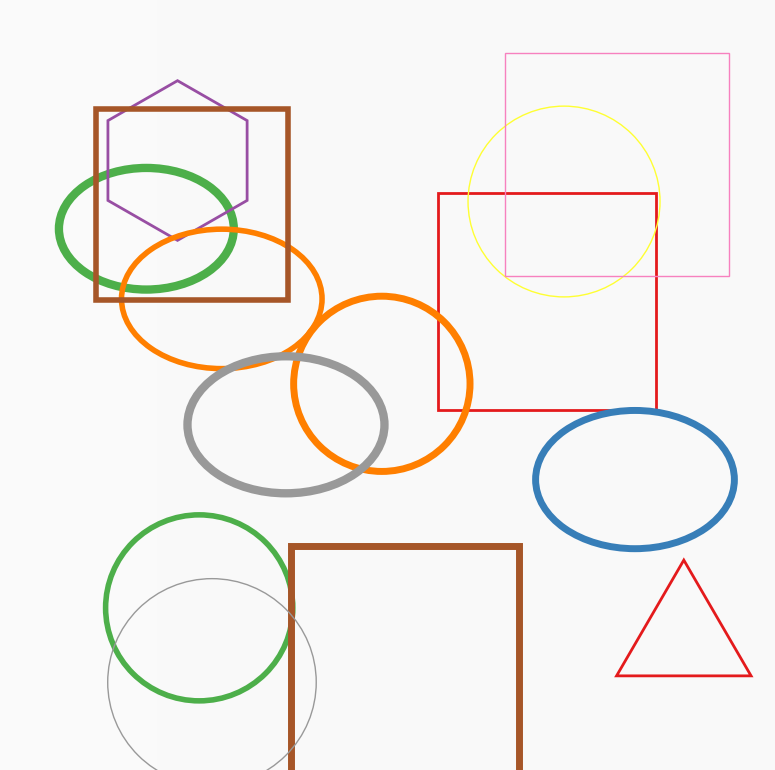[{"shape": "square", "thickness": 1, "radius": 0.7, "center": [0.706, 0.608]}, {"shape": "triangle", "thickness": 1, "radius": 0.5, "center": [0.882, 0.172]}, {"shape": "oval", "thickness": 2.5, "radius": 0.64, "center": [0.819, 0.377]}, {"shape": "oval", "thickness": 3, "radius": 0.56, "center": [0.189, 0.703]}, {"shape": "circle", "thickness": 2, "radius": 0.6, "center": [0.257, 0.211]}, {"shape": "hexagon", "thickness": 1, "radius": 0.52, "center": [0.229, 0.792]}, {"shape": "circle", "thickness": 2.5, "radius": 0.57, "center": [0.493, 0.502]}, {"shape": "oval", "thickness": 2, "radius": 0.65, "center": [0.286, 0.612]}, {"shape": "circle", "thickness": 0.5, "radius": 0.62, "center": [0.728, 0.738]}, {"shape": "square", "thickness": 2.5, "radius": 0.73, "center": [0.523, 0.145]}, {"shape": "square", "thickness": 2, "radius": 0.62, "center": [0.248, 0.734]}, {"shape": "square", "thickness": 0.5, "radius": 0.72, "center": [0.797, 0.787]}, {"shape": "circle", "thickness": 0.5, "radius": 0.67, "center": [0.274, 0.114]}, {"shape": "oval", "thickness": 3, "radius": 0.64, "center": [0.369, 0.448]}]